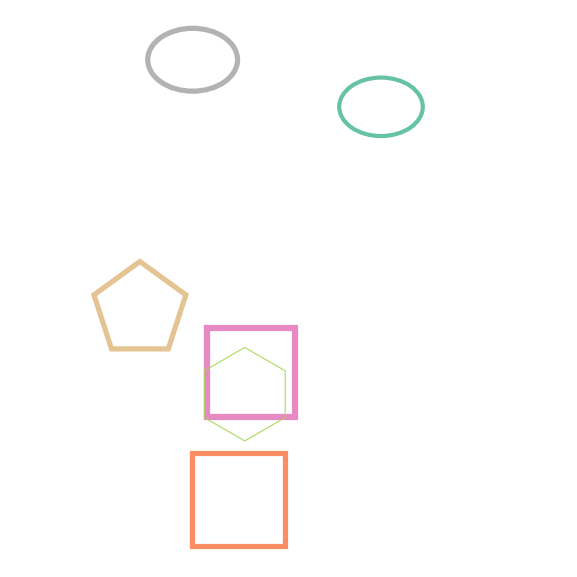[{"shape": "oval", "thickness": 2, "radius": 0.36, "center": [0.66, 0.814]}, {"shape": "square", "thickness": 2.5, "radius": 0.4, "center": [0.413, 0.134]}, {"shape": "square", "thickness": 3, "radius": 0.38, "center": [0.434, 0.354]}, {"shape": "hexagon", "thickness": 0.5, "radius": 0.4, "center": [0.424, 0.317]}, {"shape": "pentagon", "thickness": 2.5, "radius": 0.42, "center": [0.242, 0.463]}, {"shape": "oval", "thickness": 2.5, "radius": 0.39, "center": [0.334, 0.896]}]